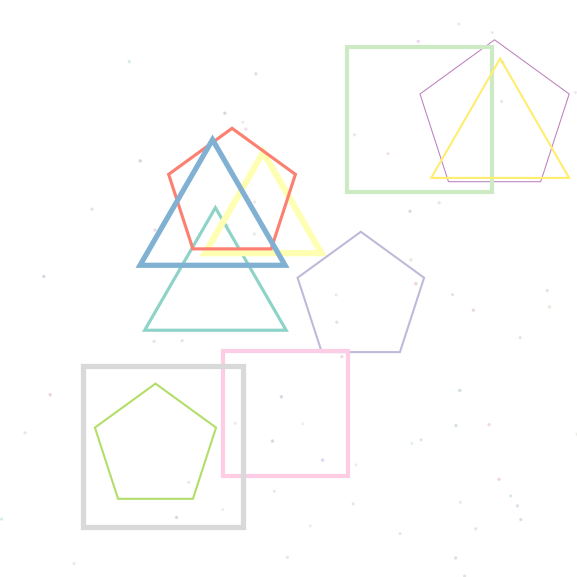[{"shape": "triangle", "thickness": 1.5, "radius": 0.71, "center": [0.373, 0.498]}, {"shape": "triangle", "thickness": 3, "radius": 0.58, "center": [0.456, 0.619]}, {"shape": "pentagon", "thickness": 1, "radius": 0.58, "center": [0.625, 0.483]}, {"shape": "pentagon", "thickness": 1.5, "radius": 0.58, "center": [0.402, 0.662]}, {"shape": "triangle", "thickness": 2.5, "radius": 0.73, "center": [0.368, 0.612]}, {"shape": "pentagon", "thickness": 1, "radius": 0.55, "center": [0.269, 0.225]}, {"shape": "square", "thickness": 2, "radius": 0.54, "center": [0.494, 0.283]}, {"shape": "square", "thickness": 2.5, "radius": 0.7, "center": [0.282, 0.226]}, {"shape": "pentagon", "thickness": 0.5, "radius": 0.68, "center": [0.856, 0.794]}, {"shape": "square", "thickness": 2, "radius": 0.63, "center": [0.726, 0.792]}, {"shape": "triangle", "thickness": 1, "radius": 0.69, "center": [0.866, 0.76]}]